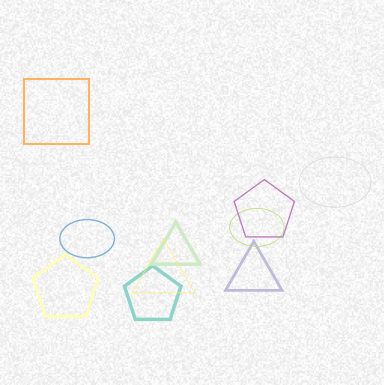[{"shape": "pentagon", "thickness": 2.5, "radius": 0.39, "center": [0.397, 0.233]}, {"shape": "pentagon", "thickness": 2, "radius": 0.44, "center": [0.17, 0.25]}, {"shape": "triangle", "thickness": 2, "radius": 0.42, "center": [0.659, 0.288]}, {"shape": "oval", "thickness": 1, "radius": 0.35, "center": [0.226, 0.38]}, {"shape": "square", "thickness": 1.5, "radius": 0.42, "center": [0.146, 0.711]}, {"shape": "oval", "thickness": 0.5, "radius": 0.35, "center": [0.667, 0.409]}, {"shape": "oval", "thickness": 0.5, "radius": 0.47, "center": [0.87, 0.527]}, {"shape": "pentagon", "thickness": 1, "radius": 0.41, "center": [0.687, 0.451]}, {"shape": "triangle", "thickness": 2.5, "radius": 0.36, "center": [0.457, 0.35]}, {"shape": "triangle", "thickness": 0.5, "radius": 0.47, "center": [0.424, 0.286]}]